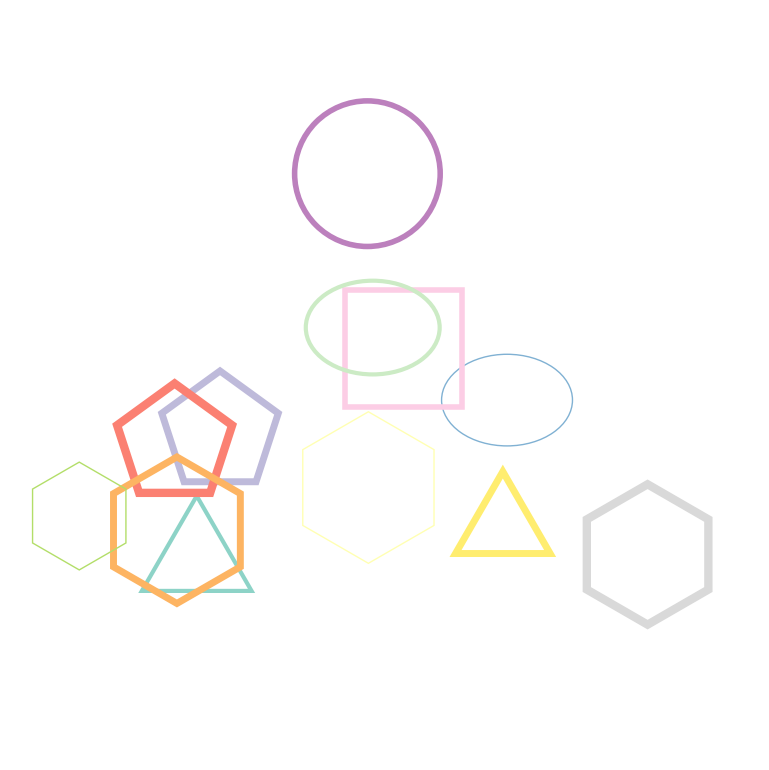[{"shape": "triangle", "thickness": 1.5, "radius": 0.41, "center": [0.255, 0.274]}, {"shape": "hexagon", "thickness": 0.5, "radius": 0.49, "center": [0.478, 0.367]}, {"shape": "pentagon", "thickness": 2.5, "radius": 0.4, "center": [0.286, 0.439]}, {"shape": "pentagon", "thickness": 3, "radius": 0.39, "center": [0.227, 0.423]}, {"shape": "oval", "thickness": 0.5, "radius": 0.43, "center": [0.658, 0.48]}, {"shape": "hexagon", "thickness": 2.5, "radius": 0.48, "center": [0.23, 0.311]}, {"shape": "hexagon", "thickness": 0.5, "radius": 0.35, "center": [0.103, 0.33]}, {"shape": "square", "thickness": 2, "radius": 0.38, "center": [0.524, 0.547]}, {"shape": "hexagon", "thickness": 3, "radius": 0.46, "center": [0.841, 0.28]}, {"shape": "circle", "thickness": 2, "radius": 0.47, "center": [0.477, 0.774]}, {"shape": "oval", "thickness": 1.5, "radius": 0.43, "center": [0.484, 0.575]}, {"shape": "triangle", "thickness": 2.5, "radius": 0.35, "center": [0.653, 0.317]}]